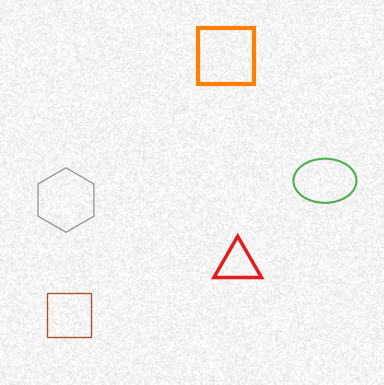[{"shape": "triangle", "thickness": 2.5, "radius": 0.36, "center": [0.617, 0.315]}, {"shape": "oval", "thickness": 1.5, "radius": 0.41, "center": [0.844, 0.53]}, {"shape": "square", "thickness": 3, "radius": 0.36, "center": [0.587, 0.855]}, {"shape": "square", "thickness": 1, "radius": 0.29, "center": [0.179, 0.183]}, {"shape": "hexagon", "thickness": 1, "radius": 0.42, "center": [0.171, 0.48]}]